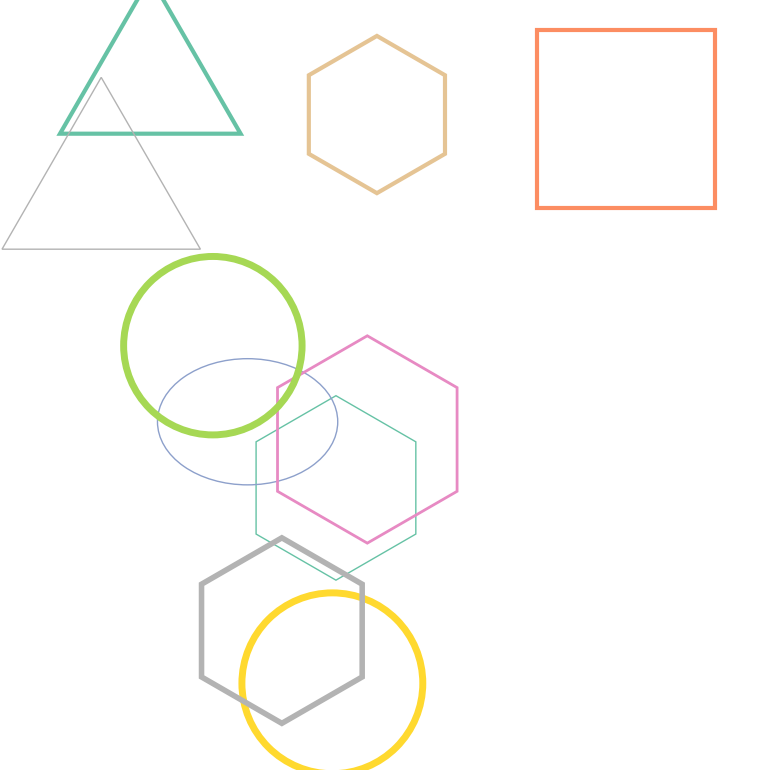[{"shape": "triangle", "thickness": 1.5, "radius": 0.68, "center": [0.195, 0.894]}, {"shape": "hexagon", "thickness": 0.5, "radius": 0.6, "center": [0.436, 0.366]}, {"shape": "square", "thickness": 1.5, "radius": 0.58, "center": [0.813, 0.845]}, {"shape": "oval", "thickness": 0.5, "radius": 0.59, "center": [0.322, 0.452]}, {"shape": "hexagon", "thickness": 1, "radius": 0.67, "center": [0.477, 0.429]}, {"shape": "circle", "thickness": 2.5, "radius": 0.58, "center": [0.276, 0.551]}, {"shape": "circle", "thickness": 2.5, "radius": 0.59, "center": [0.432, 0.113]}, {"shape": "hexagon", "thickness": 1.5, "radius": 0.51, "center": [0.49, 0.851]}, {"shape": "triangle", "thickness": 0.5, "radius": 0.74, "center": [0.131, 0.751]}, {"shape": "hexagon", "thickness": 2, "radius": 0.6, "center": [0.366, 0.181]}]